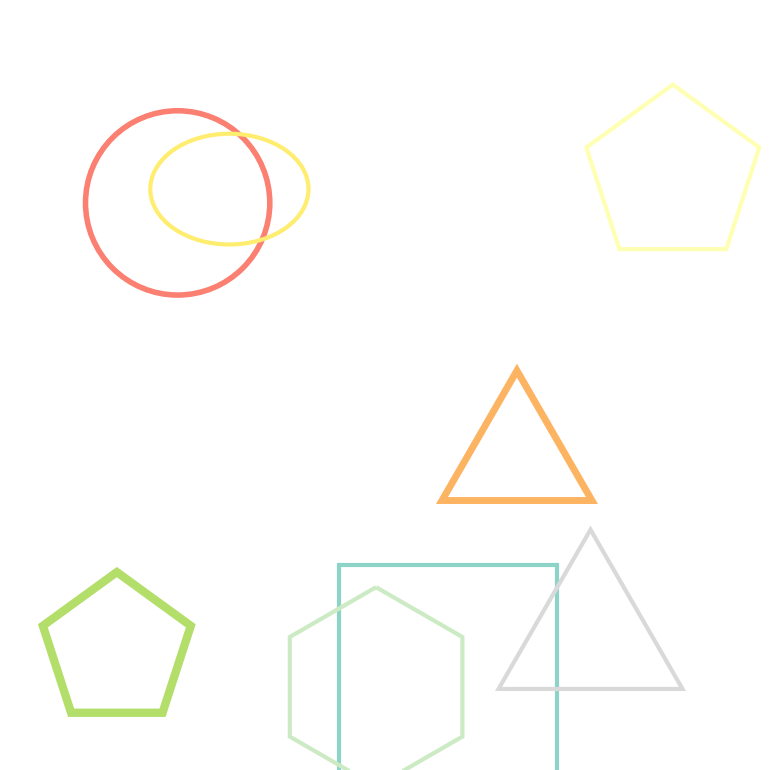[{"shape": "square", "thickness": 1.5, "radius": 0.71, "center": [0.582, 0.124]}, {"shape": "pentagon", "thickness": 1.5, "radius": 0.59, "center": [0.874, 0.772]}, {"shape": "circle", "thickness": 2, "radius": 0.6, "center": [0.231, 0.736]}, {"shape": "triangle", "thickness": 2.5, "radius": 0.56, "center": [0.671, 0.406]}, {"shape": "pentagon", "thickness": 3, "radius": 0.5, "center": [0.152, 0.156]}, {"shape": "triangle", "thickness": 1.5, "radius": 0.69, "center": [0.767, 0.174]}, {"shape": "hexagon", "thickness": 1.5, "radius": 0.65, "center": [0.488, 0.108]}, {"shape": "oval", "thickness": 1.5, "radius": 0.51, "center": [0.298, 0.754]}]